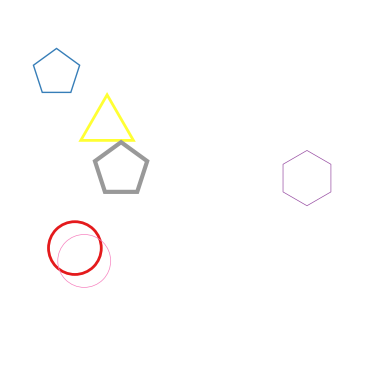[{"shape": "circle", "thickness": 2, "radius": 0.34, "center": [0.195, 0.356]}, {"shape": "pentagon", "thickness": 1, "radius": 0.32, "center": [0.147, 0.811]}, {"shape": "hexagon", "thickness": 0.5, "radius": 0.36, "center": [0.797, 0.537]}, {"shape": "triangle", "thickness": 2, "radius": 0.39, "center": [0.278, 0.675]}, {"shape": "circle", "thickness": 0.5, "radius": 0.34, "center": [0.219, 0.322]}, {"shape": "pentagon", "thickness": 3, "radius": 0.36, "center": [0.314, 0.559]}]